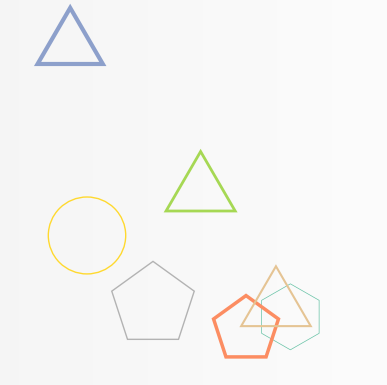[{"shape": "hexagon", "thickness": 0.5, "radius": 0.43, "center": [0.749, 0.177]}, {"shape": "pentagon", "thickness": 2.5, "radius": 0.44, "center": [0.635, 0.144]}, {"shape": "triangle", "thickness": 3, "radius": 0.49, "center": [0.181, 0.882]}, {"shape": "triangle", "thickness": 2, "radius": 0.51, "center": [0.518, 0.503]}, {"shape": "circle", "thickness": 1, "radius": 0.5, "center": [0.225, 0.388]}, {"shape": "triangle", "thickness": 1.5, "radius": 0.52, "center": [0.712, 0.205]}, {"shape": "pentagon", "thickness": 1, "radius": 0.56, "center": [0.395, 0.209]}]